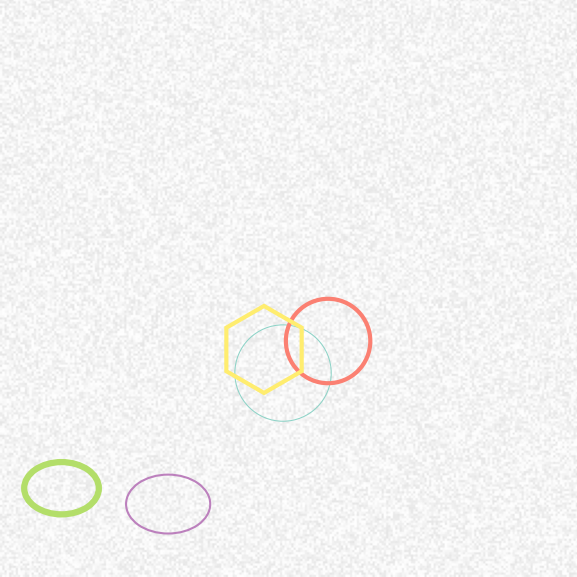[{"shape": "circle", "thickness": 0.5, "radius": 0.42, "center": [0.49, 0.353]}, {"shape": "circle", "thickness": 2, "radius": 0.37, "center": [0.568, 0.409]}, {"shape": "oval", "thickness": 3, "radius": 0.32, "center": [0.107, 0.154]}, {"shape": "oval", "thickness": 1, "radius": 0.36, "center": [0.291, 0.126]}, {"shape": "hexagon", "thickness": 2, "radius": 0.38, "center": [0.457, 0.394]}]